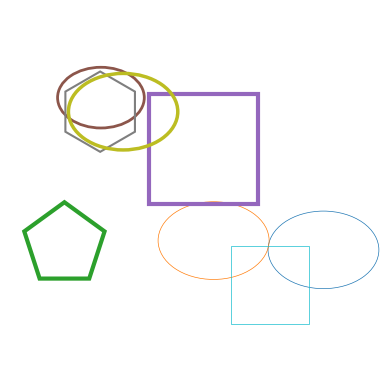[{"shape": "oval", "thickness": 0.5, "radius": 0.72, "center": [0.84, 0.351]}, {"shape": "oval", "thickness": 0.5, "radius": 0.72, "center": [0.555, 0.375]}, {"shape": "pentagon", "thickness": 3, "radius": 0.55, "center": [0.167, 0.365]}, {"shape": "square", "thickness": 3, "radius": 0.71, "center": [0.529, 0.614]}, {"shape": "oval", "thickness": 2, "radius": 0.56, "center": [0.262, 0.746]}, {"shape": "hexagon", "thickness": 1.5, "radius": 0.52, "center": [0.26, 0.71]}, {"shape": "oval", "thickness": 2.5, "radius": 0.71, "center": [0.32, 0.71]}, {"shape": "square", "thickness": 0.5, "radius": 0.51, "center": [0.7, 0.26]}]